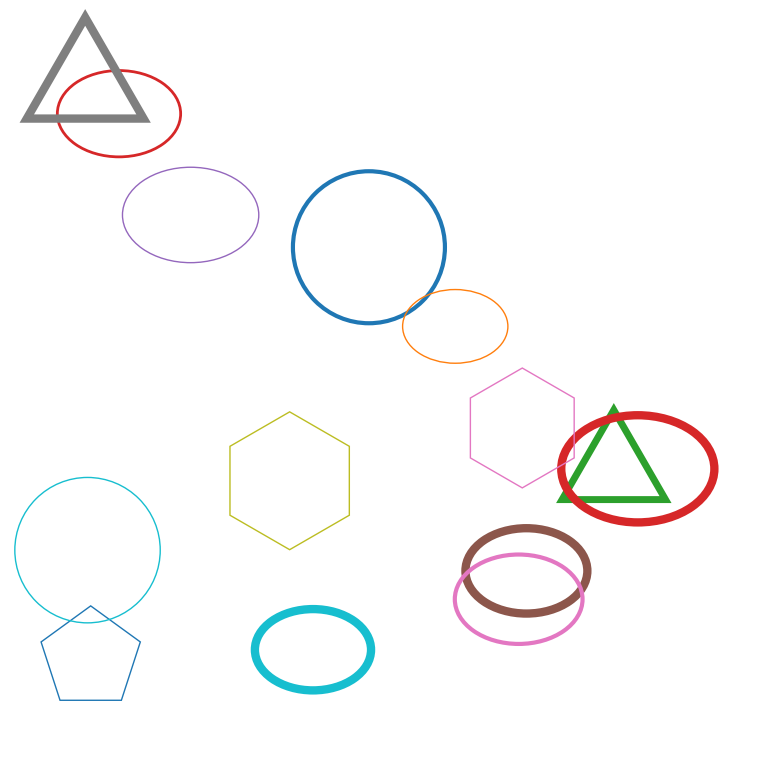[{"shape": "pentagon", "thickness": 0.5, "radius": 0.34, "center": [0.118, 0.145]}, {"shape": "circle", "thickness": 1.5, "radius": 0.49, "center": [0.479, 0.679]}, {"shape": "oval", "thickness": 0.5, "radius": 0.34, "center": [0.591, 0.576]}, {"shape": "triangle", "thickness": 2.5, "radius": 0.39, "center": [0.797, 0.39]}, {"shape": "oval", "thickness": 1, "radius": 0.4, "center": [0.155, 0.852]}, {"shape": "oval", "thickness": 3, "radius": 0.5, "center": [0.828, 0.391]}, {"shape": "oval", "thickness": 0.5, "radius": 0.44, "center": [0.248, 0.721]}, {"shape": "oval", "thickness": 3, "radius": 0.4, "center": [0.684, 0.259]}, {"shape": "oval", "thickness": 1.5, "radius": 0.41, "center": [0.674, 0.222]}, {"shape": "hexagon", "thickness": 0.5, "radius": 0.39, "center": [0.678, 0.444]}, {"shape": "triangle", "thickness": 3, "radius": 0.44, "center": [0.111, 0.89]}, {"shape": "hexagon", "thickness": 0.5, "radius": 0.45, "center": [0.376, 0.376]}, {"shape": "circle", "thickness": 0.5, "radius": 0.47, "center": [0.114, 0.286]}, {"shape": "oval", "thickness": 3, "radius": 0.38, "center": [0.406, 0.156]}]